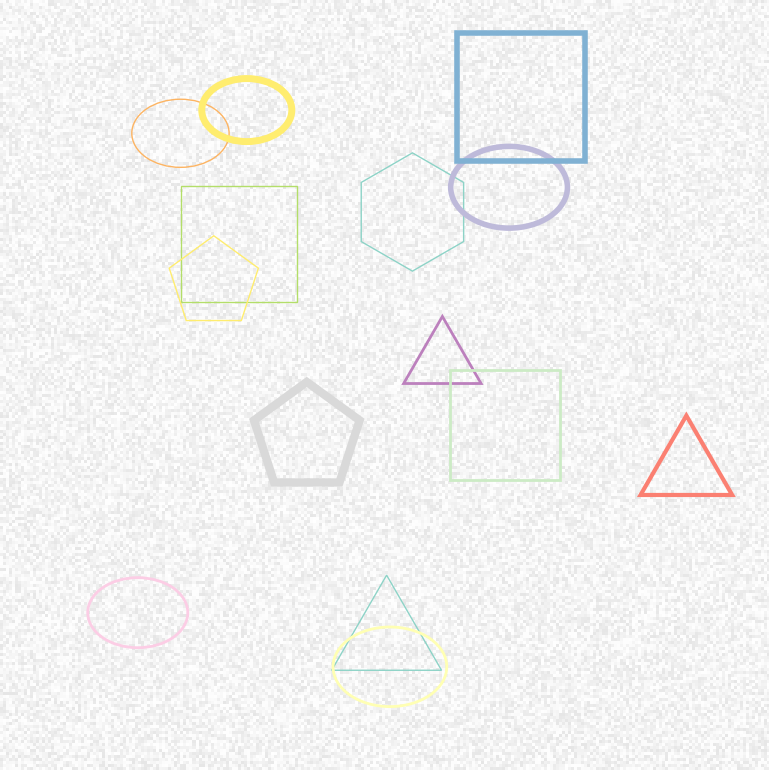[{"shape": "triangle", "thickness": 0.5, "radius": 0.41, "center": [0.502, 0.171]}, {"shape": "hexagon", "thickness": 0.5, "radius": 0.38, "center": [0.536, 0.725]}, {"shape": "oval", "thickness": 1, "radius": 0.37, "center": [0.506, 0.134]}, {"shape": "oval", "thickness": 2, "radius": 0.38, "center": [0.661, 0.757]}, {"shape": "triangle", "thickness": 1.5, "radius": 0.34, "center": [0.891, 0.392]}, {"shape": "square", "thickness": 2, "radius": 0.42, "center": [0.677, 0.874]}, {"shape": "oval", "thickness": 0.5, "radius": 0.32, "center": [0.234, 0.827]}, {"shape": "square", "thickness": 0.5, "radius": 0.38, "center": [0.311, 0.683]}, {"shape": "oval", "thickness": 1, "radius": 0.32, "center": [0.179, 0.204]}, {"shape": "pentagon", "thickness": 3, "radius": 0.36, "center": [0.398, 0.432]}, {"shape": "triangle", "thickness": 1, "radius": 0.29, "center": [0.575, 0.531]}, {"shape": "square", "thickness": 1, "radius": 0.36, "center": [0.655, 0.448]}, {"shape": "oval", "thickness": 2.5, "radius": 0.29, "center": [0.321, 0.857]}, {"shape": "pentagon", "thickness": 0.5, "radius": 0.3, "center": [0.278, 0.633]}]